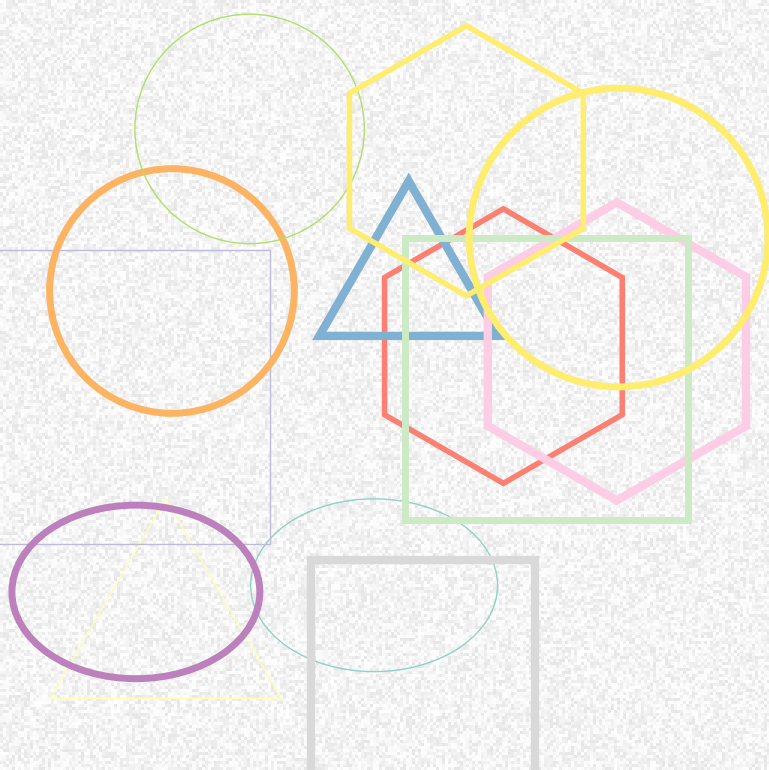[{"shape": "oval", "thickness": 0.5, "radius": 0.8, "center": [0.486, 0.24]}, {"shape": "triangle", "thickness": 0.5, "radius": 0.87, "center": [0.215, 0.179]}, {"shape": "square", "thickness": 0.5, "radius": 0.96, "center": [0.16, 0.484]}, {"shape": "hexagon", "thickness": 2, "radius": 0.89, "center": [0.654, 0.551]}, {"shape": "triangle", "thickness": 3, "radius": 0.67, "center": [0.531, 0.631]}, {"shape": "circle", "thickness": 2.5, "radius": 0.79, "center": [0.223, 0.622]}, {"shape": "circle", "thickness": 0.5, "radius": 0.75, "center": [0.324, 0.833]}, {"shape": "hexagon", "thickness": 3, "radius": 0.97, "center": [0.801, 0.544]}, {"shape": "square", "thickness": 3, "radius": 0.73, "center": [0.549, 0.128]}, {"shape": "oval", "thickness": 2.5, "radius": 0.8, "center": [0.176, 0.231]}, {"shape": "square", "thickness": 2.5, "radius": 0.92, "center": [0.71, 0.508]}, {"shape": "circle", "thickness": 2.5, "radius": 0.97, "center": [0.803, 0.692]}, {"shape": "hexagon", "thickness": 2, "radius": 0.88, "center": [0.606, 0.791]}]